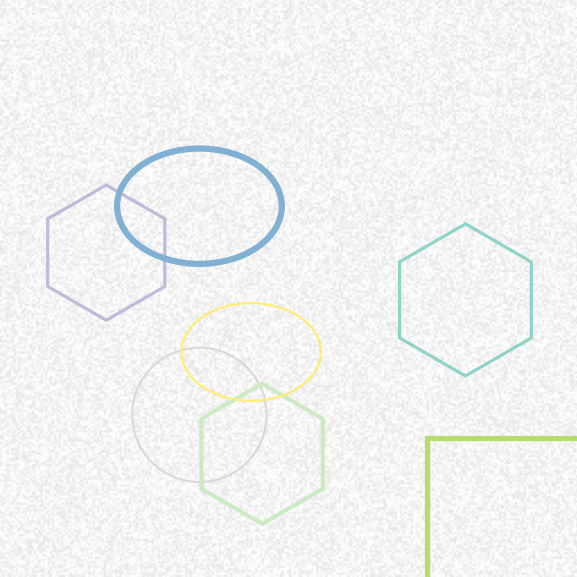[{"shape": "hexagon", "thickness": 1.5, "radius": 0.66, "center": [0.806, 0.48]}, {"shape": "hexagon", "thickness": 1.5, "radius": 0.59, "center": [0.184, 0.562]}, {"shape": "oval", "thickness": 3, "radius": 0.71, "center": [0.345, 0.642]}, {"shape": "square", "thickness": 2.5, "radius": 0.68, "center": [0.875, 0.105]}, {"shape": "circle", "thickness": 1, "radius": 0.58, "center": [0.345, 0.281]}, {"shape": "hexagon", "thickness": 2, "radius": 0.61, "center": [0.454, 0.213]}, {"shape": "oval", "thickness": 1, "radius": 0.6, "center": [0.435, 0.39]}]